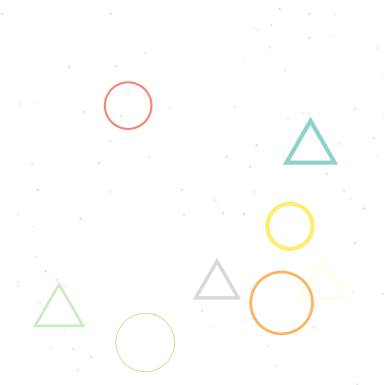[{"shape": "triangle", "thickness": 3, "radius": 0.36, "center": [0.807, 0.614]}, {"shape": "triangle", "thickness": 0.5, "radius": 0.34, "center": [0.839, 0.26]}, {"shape": "circle", "thickness": 1.5, "radius": 0.3, "center": [0.333, 0.726]}, {"shape": "circle", "thickness": 2, "radius": 0.4, "center": [0.731, 0.213]}, {"shape": "circle", "thickness": 0.5, "radius": 0.38, "center": [0.377, 0.11]}, {"shape": "triangle", "thickness": 2.5, "radius": 0.32, "center": [0.564, 0.258]}, {"shape": "triangle", "thickness": 2, "radius": 0.36, "center": [0.153, 0.19]}, {"shape": "circle", "thickness": 3, "radius": 0.29, "center": [0.753, 0.412]}]